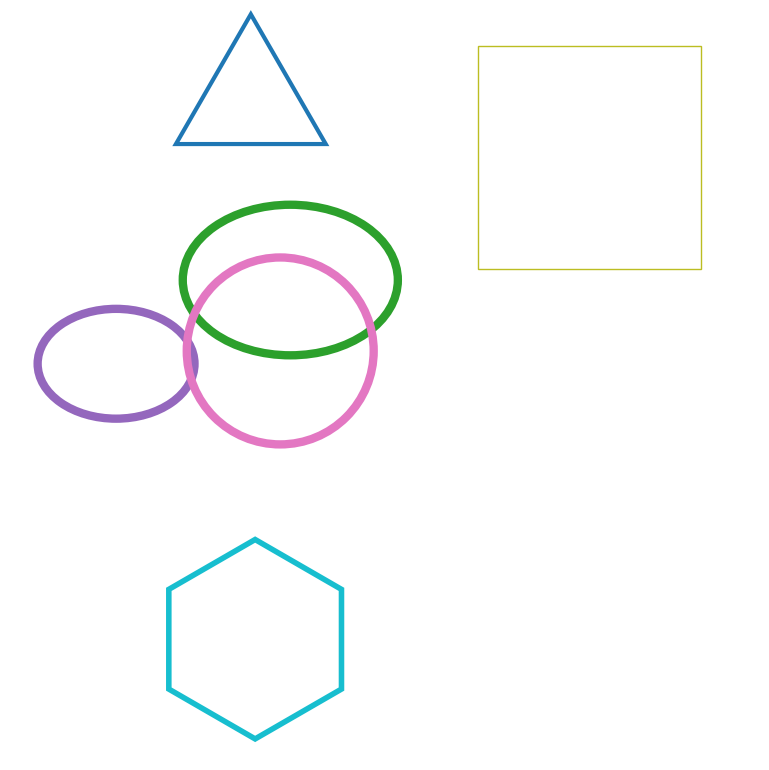[{"shape": "triangle", "thickness": 1.5, "radius": 0.56, "center": [0.326, 0.869]}, {"shape": "oval", "thickness": 3, "radius": 0.7, "center": [0.377, 0.636]}, {"shape": "oval", "thickness": 3, "radius": 0.51, "center": [0.151, 0.528]}, {"shape": "circle", "thickness": 3, "radius": 0.61, "center": [0.364, 0.544]}, {"shape": "square", "thickness": 0.5, "radius": 0.72, "center": [0.765, 0.795]}, {"shape": "hexagon", "thickness": 2, "radius": 0.65, "center": [0.331, 0.17]}]